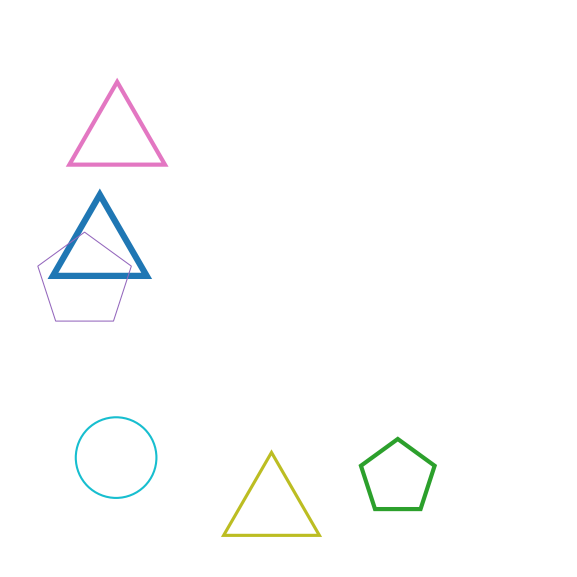[{"shape": "triangle", "thickness": 3, "radius": 0.47, "center": [0.173, 0.568]}, {"shape": "pentagon", "thickness": 2, "radius": 0.34, "center": [0.689, 0.172]}, {"shape": "pentagon", "thickness": 0.5, "radius": 0.43, "center": [0.146, 0.512]}, {"shape": "triangle", "thickness": 2, "radius": 0.48, "center": [0.203, 0.762]}, {"shape": "triangle", "thickness": 1.5, "radius": 0.48, "center": [0.47, 0.12]}, {"shape": "circle", "thickness": 1, "radius": 0.35, "center": [0.201, 0.207]}]